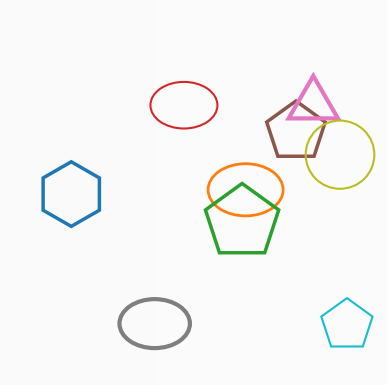[{"shape": "hexagon", "thickness": 2.5, "radius": 0.42, "center": [0.184, 0.496]}, {"shape": "oval", "thickness": 2, "radius": 0.48, "center": [0.634, 0.507]}, {"shape": "pentagon", "thickness": 2.5, "radius": 0.5, "center": [0.625, 0.424]}, {"shape": "oval", "thickness": 1.5, "radius": 0.43, "center": [0.475, 0.727]}, {"shape": "pentagon", "thickness": 2.5, "radius": 0.4, "center": [0.764, 0.658]}, {"shape": "triangle", "thickness": 3, "radius": 0.37, "center": [0.808, 0.729]}, {"shape": "oval", "thickness": 3, "radius": 0.45, "center": [0.399, 0.159]}, {"shape": "circle", "thickness": 1.5, "radius": 0.44, "center": [0.877, 0.598]}, {"shape": "pentagon", "thickness": 1.5, "radius": 0.35, "center": [0.895, 0.156]}]